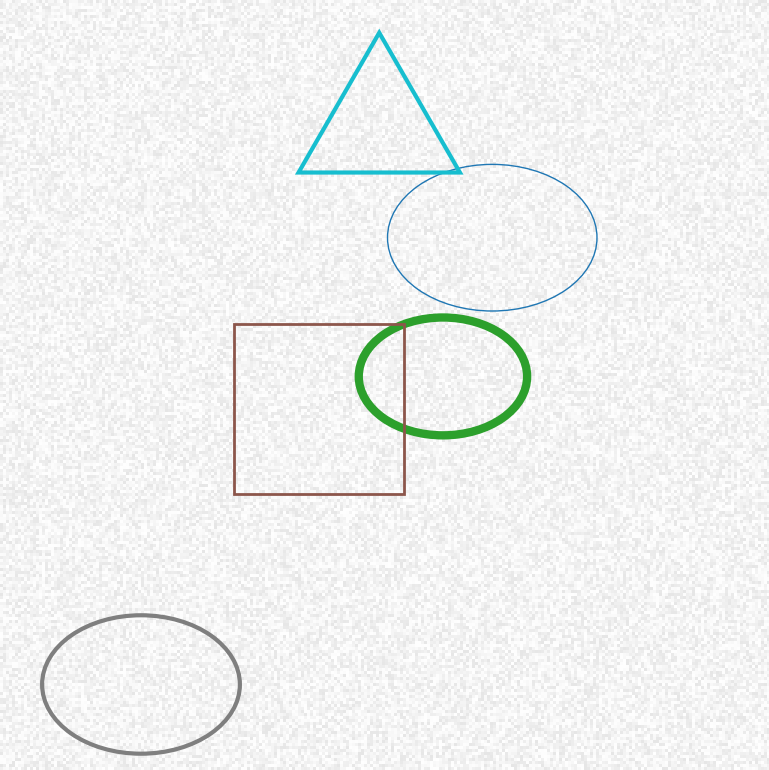[{"shape": "oval", "thickness": 0.5, "radius": 0.68, "center": [0.639, 0.691]}, {"shape": "oval", "thickness": 3, "radius": 0.55, "center": [0.575, 0.511]}, {"shape": "square", "thickness": 1, "radius": 0.55, "center": [0.414, 0.469]}, {"shape": "oval", "thickness": 1.5, "radius": 0.64, "center": [0.183, 0.111]}, {"shape": "triangle", "thickness": 1.5, "radius": 0.61, "center": [0.493, 0.836]}]